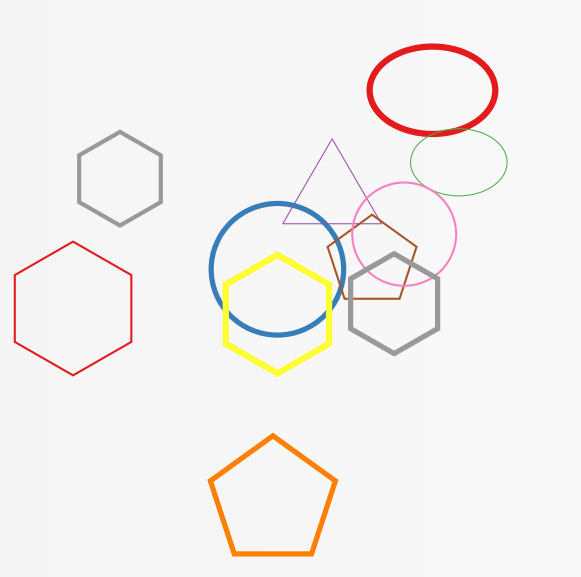[{"shape": "oval", "thickness": 3, "radius": 0.54, "center": [0.744, 0.843]}, {"shape": "hexagon", "thickness": 1, "radius": 0.58, "center": [0.126, 0.465]}, {"shape": "circle", "thickness": 2.5, "radius": 0.57, "center": [0.477, 0.533]}, {"shape": "oval", "thickness": 0.5, "radius": 0.42, "center": [0.789, 0.718]}, {"shape": "triangle", "thickness": 0.5, "radius": 0.49, "center": [0.571, 0.661]}, {"shape": "pentagon", "thickness": 2.5, "radius": 0.57, "center": [0.47, 0.131]}, {"shape": "hexagon", "thickness": 3, "radius": 0.51, "center": [0.477, 0.455]}, {"shape": "pentagon", "thickness": 1, "radius": 0.4, "center": [0.64, 0.547]}, {"shape": "circle", "thickness": 1, "radius": 0.45, "center": [0.695, 0.594]}, {"shape": "hexagon", "thickness": 2.5, "radius": 0.43, "center": [0.678, 0.473]}, {"shape": "hexagon", "thickness": 2, "radius": 0.41, "center": [0.206, 0.69]}]